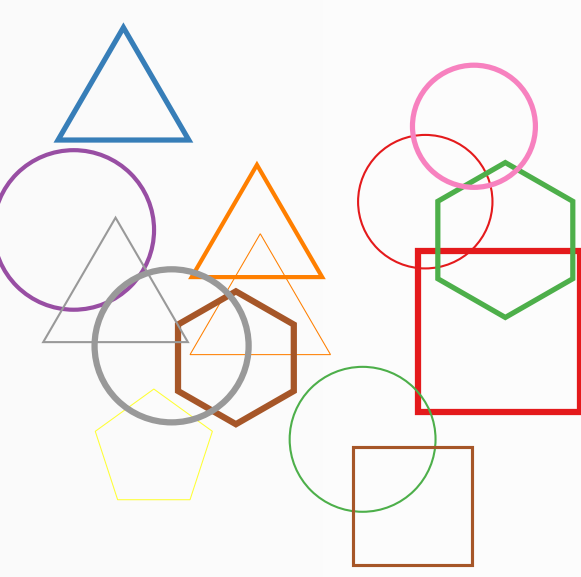[{"shape": "circle", "thickness": 1, "radius": 0.58, "center": [0.732, 0.65]}, {"shape": "square", "thickness": 3, "radius": 0.7, "center": [0.859, 0.425]}, {"shape": "triangle", "thickness": 2.5, "radius": 0.65, "center": [0.212, 0.822]}, {"shape": "circle", "thickness": 1, "radius": 0.63, "center": [0.624, 0.238]}, {"shape": "hexagon", "thickness": 2.5, "radius": 0.67, "center": [0.869, 0.584]}, {"shape": "circle", "thickness": 2, "radius": 0.69, "center": [0.127, 0.601]}, {"shape": "triangle", "thickness": 0.5, "radius": 0.7, "center": [0.448, 0.455]}, {"shape": "triangle", "thickness": 2, "radius": 0.65, "center": [0.442, 0.584]}, {"shape": "pentagon", "thickness": 0.5, "radius": 0.53, "center": [0.265, 0.22]}, {"shape": "square", "thickness": 1.5, "radius": 0.51, "center": [0.71, 0.123]}, {"shape": "hexagon", "thickness": 3, "radius": 0.58, "center": [0.406, 0.38]}, {"shape": "circle", "thickness": 2.5, "radius": 0.53, "center": [0.815, 0.78]}, {"shape": "circle", "thickness": 3, "radius": 0.66, "center": [0.295, 0.4]}, {"shape": "triangle", "thickness": 1, "radius": 0.72, "center": [0.199, 0.479]}]